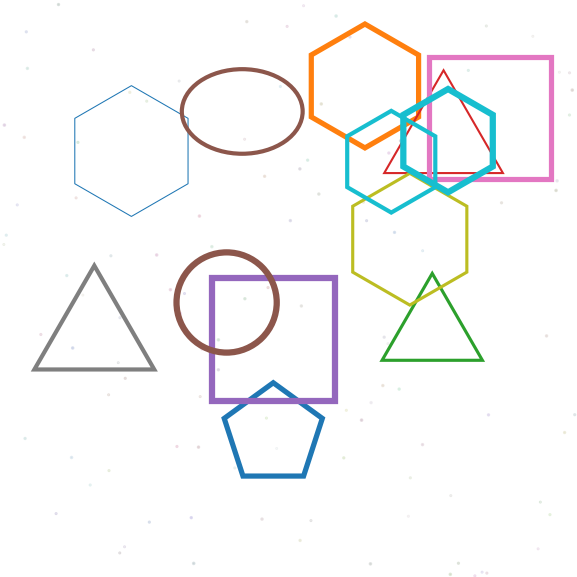[{"shape": "pentagon", "thickness": 2.5, "radius": 0.45, "center": [0.473, 0.247]}, {"shape": "hexagon", "thickness": 0.5, "radius": 0.57, "center": [0.228, 0.738]}, {"shape": "hexagon", "thickness": 2.5, "radius": 0.54, "center": [0.632, 0.85]}, {"shape": "triangle", "thickness": 1.5, "radius": 0.5, "center": [0.748, 0.425]}, {"shape": "triangle", "thickness": 1, "radius": 0.59, "center": [0.768, 0.759]}, {"shape": "square", "thickness": 3, "radius": 0.53, "center": [0.474, 0.411]}, {"shape": "oval", "thickness": 2, "radius": 0.52, "center": [0.419, 0.806]}, {"shape": "circle", "thickness": 3, "radius": 0.43, "center": [0.392, 0.475]}, {"shape": "square", "thickness": 2.5, "radius": 0.53, "center": [0.848, 0.795]}, {"shape": "triangle", "thickness": 2, "radius": 0.6, "center": [0.163, 0.419]}, {"shape": "hexagon", "thickness": 1.5, "radius": 0.57, "center": [0.71, 0.585]}, {"shape": "hexagon", "thickness": 3, "radius": 0.45, "center": [0.776, 0.756]}, {"shape": "hexagon", "thickness": 2, "radius": 0.44, "center": [0.677, 0.719]}]